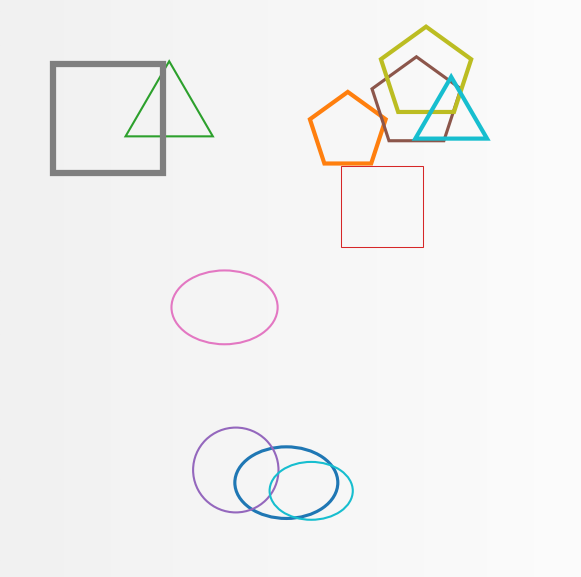[{"shape": "oval", "thickness": 1.5, "radius": 0.44, "center": [0.493, 0.163]}, {"shape": "pentagon", "thickness": 2, "radius": 0.34, "center": [0.598, 0.771]}, {"shape": "triangle", "thickness": 1, "radius": 0.43, "center": [0.291, 0.806]}, {"shape": "square", "thickness": 0.5, "radius": 0.35, "center": [0.658, 0.642]}, {"shape": "circle", "thickness": 1, "radius": 0.37, "center": [0.406, 0.185]}, {"shape": "pentagon", "thickness": 1.5, "radius": 0.4, "center": [0.716, 0.82]}, {"shape": "oval", "thickness": 1, "radius": 0.46, "center": [0.386, 0.467]}, {"shape": "square", "thickness": 3, "radius": 0.47, "center": [0.186, 0.794]}, {"shape": "pentagon", "thickness": 2, "radius": 0.41, "center": [0.733, 0.871]}, {"shape": "triangle", "thickness": 2, "radius": 0.36, "center": [0.776, 0.795]}, {"shape": "oval", "thickness": 1, "radius": 0.36, "center": [0.535, 0.149]}]